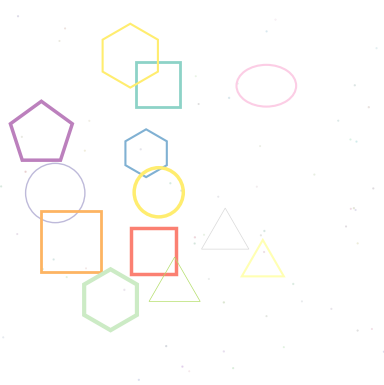[{"shape": "square", "thickness": 2, "radius": 0.29, "center": [0.41, 0.78]}, {"shape": "triangle", "thickness": 1.5, "radius": 0.32, "center": [0.683, 0.314]}, {"shape": "circle", "thickness": 1, "radius": 0.39, "center": [0.144, 0.499]}, {"shape": "square", "thickness": 2.5, "radius": 0.29, "center": [0.399, 0.348]}, {"shape": "hexagon", "thickness": 1.5, "radius": 0.31, "center": [0.38, 0.602]}, {"shape": "square", "thickness": 2, "radius": 0.39, "center": [0.184, 0.373]}, {"shape": "triangle", "thickness": 0.5, "radius": 0.38, "center": [0.454, 0.255]}, {"shape": "oval", "thickness": 1.5, "radius": 0.39, "center": [0.692, 0.777]}, {"shape": "triangle", "thickness": 0.5, "radius": 0.36, "center": [0.585, 0.388]}, {"shape": "pentagon", "thickness": 2.5, "radius": 0.42, "center": [0.107, 0.652]}, {"shape": "hexagon", "thickness": 3, "radius": 0.4, "center": [0.287, 0.221]}, {"shape": "circle", "thickness": 2.5, "radius": 0.32, "center": [0.412, 0.501]}, {"shape": "hexagon", "thickness": 1.5, "radius": 0.41, "center": [0.338, 0.855]}]